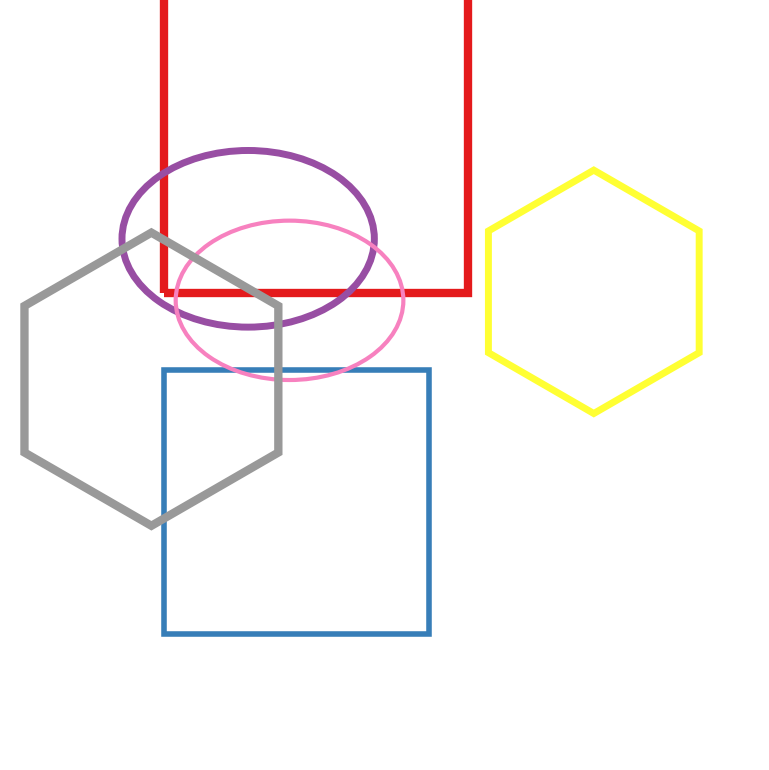[{"shape": "square", "thickness": 3, "radius": 0.99, "center": [0.411, 0.816]}, {"shape": "square", "thickness": 2, "radius": 0.86, "center": [0.385, 0.348]}, {"shape": "oval", "thickness": 2.5, "radius": 0.82, "center": [0.322, 0.69]}, {"shape": "hexagon", "thickness": 2.5, "radius": 0.79, "center": [0.771, 0.621]}, {"shape": "oval", "thickness": 1.5, "radius": 0.74, "center": [0.376, 0.61]}, {"shape": "hexagon", "thickness": 3, "radius": 0.95, "center": [0.197, 0.508]}]